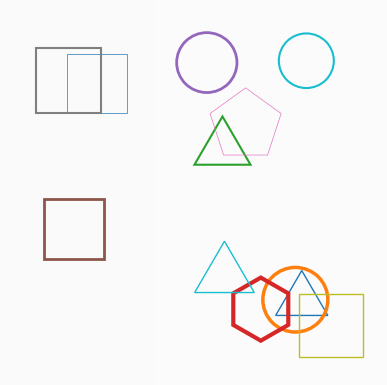[{"shape": "triangle", "thickness": 1, "radius": 0.39, "center": [0.779, 0.22]}, {"shape": "square", "thickness": 0.5, "radius": 0.38, "center": [0.25, 0.784]}, {"shape": "circle", "thickness": 2.5, "radius": 0.42, "center": [0.762, 0.221]}, {"shape": "triangle", "thickness": 1.5, "radius": 0.42, "center": [0.574, 0.614]}, {"shape": "hexagon", "thickness": 3, "radius": 0.41, "center": [0.673, 0.197]}, {"shape": "circle", "thickness": 2, "radius": 0.39, "center": [0.534, 0.837]}, {"shape": "square", "thickness": 2, "radius": 0.39, "center": [0.191, 0.406]}, {"shape": "pentagon", "thickness": 0.5, "radius": 0.48, "center": [0.634, 0.675]}, {"shape": "square", "thickness": 1.5, "radius": 0.42, "center": [0.177, 0.792]}, {"shape": "square", "thickness": 1, "radius": 0.41, "center": [0.854, 0.155]}, {"shape": "triangle", "thickness": 1, "radius": 0.44, "center": [0.579, 0.285]}, {"shape": "circle", "thickness": 1.5, "radius": 0.35, "center": [0.791, 0.842]}]